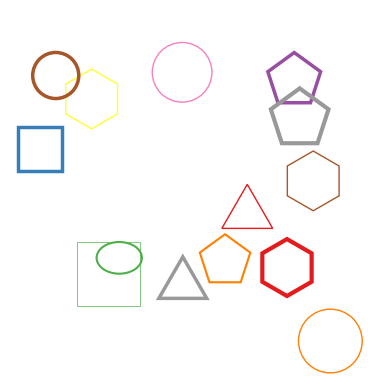[{"shape": "hexagon", "thickness": 3, "radius": 0.37, "center": [0.745, 0.305]}, {"shape": "triangle", "thickness": 1, "radius": 0.38, "center": [0.642, 0.445]}, {"shape": "square", "thickness": 2.5, "radius": 0.29, "center": [0.105, 0.613]}, {"shape": "oval", "thickness": 1.5, "radius": 0.29, "center": [0.31, 0.33]}, {"shape": "square", "thickness": 0.5, "radius": 0.41, "center": [0.281, 0.288]}, {"shape": "pentagon", "thickness": 2.5, "radius": 0.36, "center": [0.764, 0.791]}, {"shape": "circle", "thickness": 1, "radius": 0.41, "center": [0.858, 0.114]}, {"shape": "pentagon", "thickness": 1.5, "radius": 0.34, "center": [0.585, 0.323]}, {"shape": "hexagon", "thickness": 1, "radius": 0.39, "center": [0.238, 0.743]}, {"shape": "circle", "thickness": 2.5, "radius": 0.3, "center": [0.145, 0.804]}, {"shape": "hexagon", "thickness": 1, "radius": 0.39, "center": [0.814, 0.53]}, {"shape": "circle", "thickness": 1, "radius": 0.39, "center": [0.473, 0.812]}, {"shape": "triangle", "thickness": 2.5, "radius": 0.36, "center": [0.475, 0.261]}, {"shape": "pentagon", "thickness": 3, "radius": 0.39, "center": [0.778, 0.692]}]